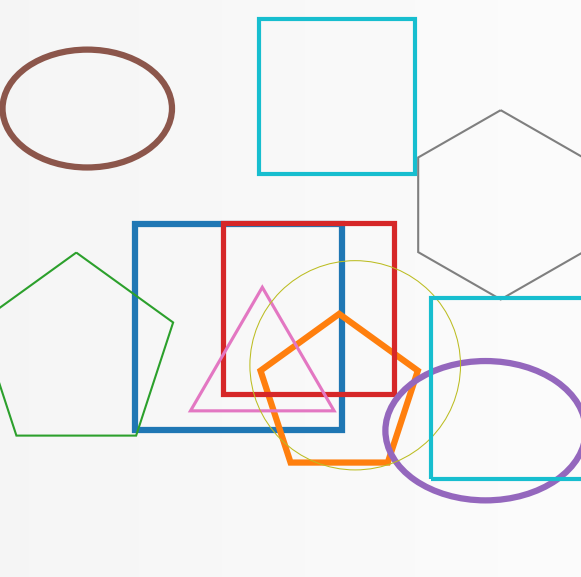[{"shape": "square", "thickness": 3, "radius": 0.89, "center": [0.41, 0.432]}, {"shape": "pentagon", "thickness": 3, "radius": 0.71, "center": [0.584, 0.313]}, {"shape": "pentagon", "thickness": 1, "radius": 0.88, "center": [0.131, 0.387]}, {"shape": "square", "thickness": 2.5, "radius": 0.74, "center": [0.531, 0.465]}, {"shape": "oval", "thickness": 3, "radius": 0.86, "center": [0.835, 0.253]}, {"shape": "oval", "thickness": 3, "radius": 0.73, "center": [0.15, 0.811]}, {"shape": "triangle", "thickness": 1.5, "radius": 0.71, "center": [0.451, 0.359]}, {"shape": "hexagon", "thickness": 1, "radius": 0.82, "center": [0.861, 0.644]}, {"shape": "circle", "thickness": 0.5, "radius": 0.91, "center": [0.611, 0.367]}, {"shape": "square", "thickness": 2, "radius": 0.67, "center": [0.579, 0.832]}, {"shape": "square", "thickness": 2, "radius": 0.79, "center": [0.899, 0.327]}]